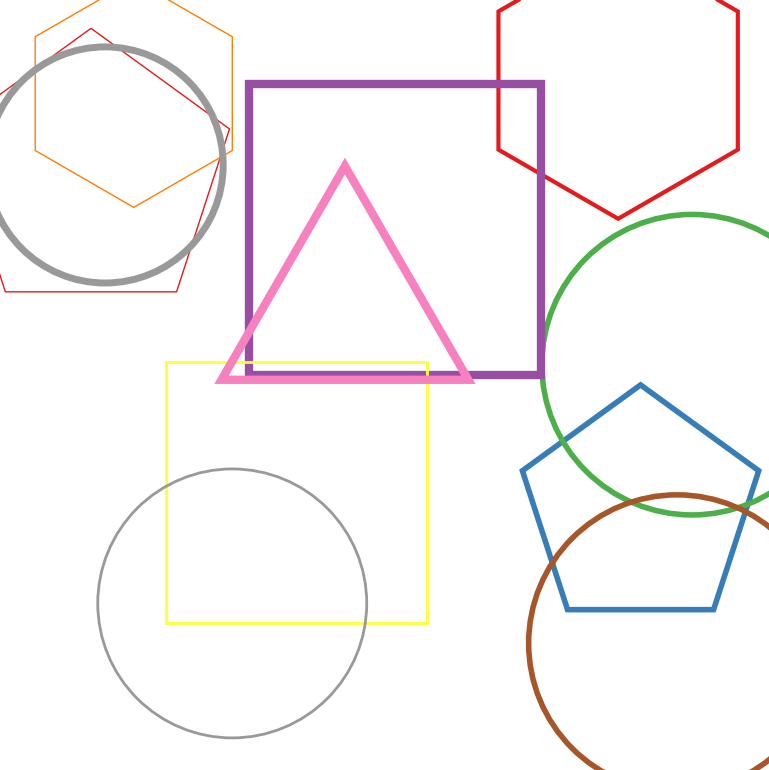[{"shape": "pentagon", "thickness": 0.5, "radius": 0.95, "center": [0.118, 0.774]}, {"shape": "hexagon", "thickness": 1.5, "radius": 0.9, "center": [0.803, 0.895]}, {"shape": "pentagon", "thickness": 2, "radius": 0.81, "center": [0.832, 0.339]}, {"shape": "circle", "thickness": 2, "radius": 0.98, "center": [0.899, 0.526]}, {"shape": "square", "thickness": 3, "radius": 0.95, "center": [0.513, 0.701]}, {"shape": "hexagon", "thickness": 0.5, "radius": 0.74, "center": [0.174, 0.878]}, {"shape": "square", "thickness": 1, "radius": 0.85, "center": [0.385, 0.361]}, {"shape": "circle", "thickness": 2, "radius": 0.96, "center": [0.879, 0.165]}, {"shape": "triangle", "thickness": 3, "radius": 0.93, "center": [0.448, 0.599]}, {"shape": "circle", "thickness": 1, "radius": 0.87, "center": [0.302, 0.216]}, {"shape": "circle", "thickness": 2.5, "radius": 0.77, "center": [0.137, 0.786]}]